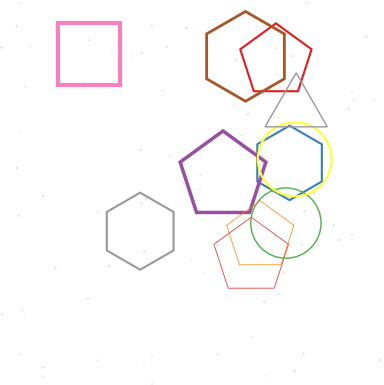[{"shape": "pentagon", "thickness": 1.5, "radius": 0.49, "center": [0.717, 0.842]}, {"shape": "pentagon", "thickness": 0.5, "radius": 0.51, "center": [0.652, 0.334]}, {"shape": "hexagon", "thickness": 1.5, "radius": 0.48, "center": [0.752, 0.577]}, {"shape": "circle", "thickness": 1, "radius": 0.46, "center": [0.743, 0.421]}, {"shape": "pentagon", "thickness": 2.5, "radius": 0.59, "center": [0.579, 0.543]}, {"shape": "pentagon", "thickness": 0.5, "radius": 0.46, "center": [0.676, 0.387]}, {"shape": "circle", "thickness": 1.5, "radius": 0.48, "center": [0.766, 0.586]}, {"shape": "hexagon", "thickness": 2, "radius": 0.58, "center": [0.638, 0.854]}, {"shape": "square", "thickness": 3, "radius": 0.4, "center": [0.23, 0.859]}, {"shape": "triangle", "thickness": 1, "radius": 0.47, "center": [0.769, 0.717]}, {"shape": "hexagon", "thickness": 1.5, "radius": 0.5, "center": [0.364, 0.4]}]